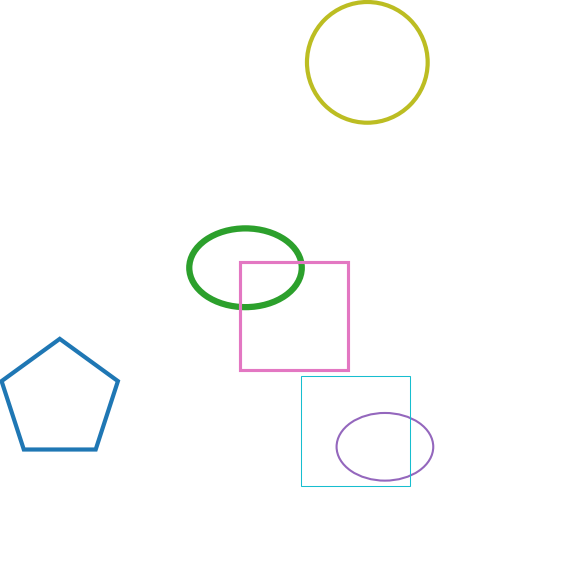[{"shape": "pentagon", "thickness": 2, "radius": 0.53, "center": [0.103, 0.306]}, {"shape": "oval", "thickness": 3, "radius": 0.49, "center": [0.425, 0.535]}, {"shape": "oval", "thickness": 1, "radius": 0.42, "center": [0.667, 0.225]}, {"shape": "square", "thickness": 1.5, "radius": 0.47, "center": [0.509, 0.452]}, {"shape": "circle", "thickness": 2, "radius": 0.52, "center": [0.636, 0.891]}, {"shape": "square", "thickness": 0.5, "radius": 0.47, "center": [0.616, 0.252]}]